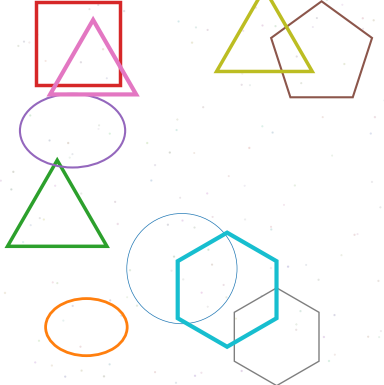[{"shape": "circle", "thickness": 0.5, "radius": 0.72, "center": [0.473, 0.302]}, {"shape": "oval", "thickness": 2, "radius": 0.53, "center": [0.224, 0.15]}, {"shape": "triangle", "thickness": 2.5, "radius": 0.75, "center": [0.149, 0.435]}, {"shape": "square", "thickness": 2.5, "radius": 0.54, "center": [0.203, 0.887]}, {"shape": "oval", "thickness": 1.5, "radius": 0.68, "center": [0.188, 0.661]}, {"shape": "pentagon", "thickness": 1.5, "radius": 0.69, "center": [0.835, 0.859]}, {"shape": "triangle", "thickness": 3, "radius": 0.65, "center": [0.242, 0.819]}, {"shape": "hexagon", "thickness": 1, "radius": 0.63, "center": [0.719, 0.125]}, {"shape": "triangle", "thickness": 2.5, "radius": 0.72, "center": [0.687, 0.886]}, {"shape": "hexagon", "thickness": 3, "radius": 0.74, "center": [0.59, 0.248]}]